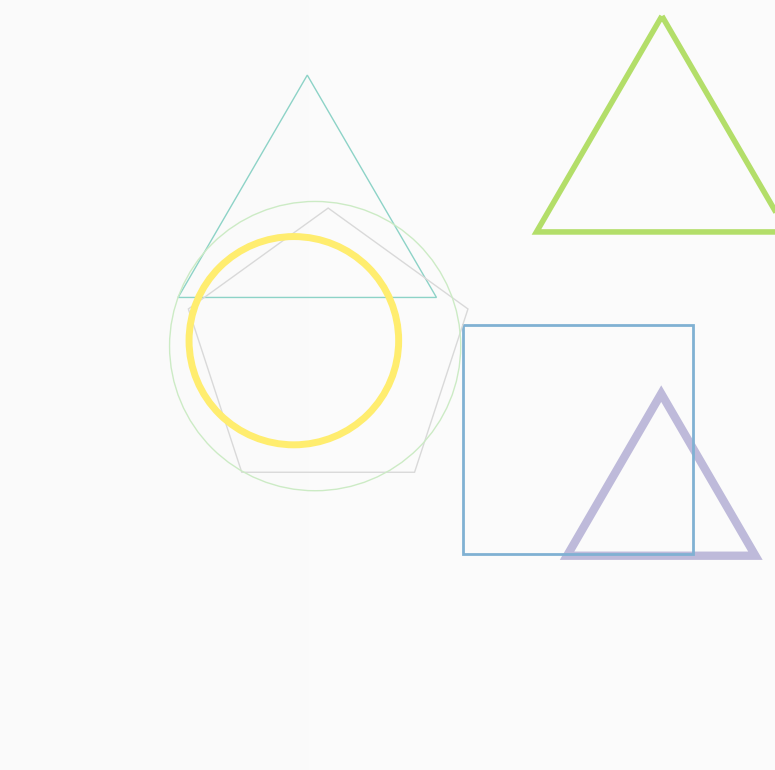[{"shape": "triangle", "thickness": 0.5, "radius": 0.96, "center": [0.396, 0.71]}, {"shape": "triangle", "thickness": 3, "radius": 0.7, "center": [0.853, 0.348]}, {"shape": "square", "thickness": 1, "radius": 0.74, "center": [0.746, 0.429]}, {"shape": "triangle", "thickness": 2, "radius": 0.93, "center": [0.854, 0.792]}, {"shape": "pentagon", "thickness": 0.5, "radius": 0.95, "center": [0.423, 0.54]}, {"shape": "circle", "thickness": 0.5, "radius": 0.94, "center": [0.407, 0.551]}, {"shape": "circle", "thickness": 2.5, "radius": 0.68, "center": [0.379, 0.558]}]